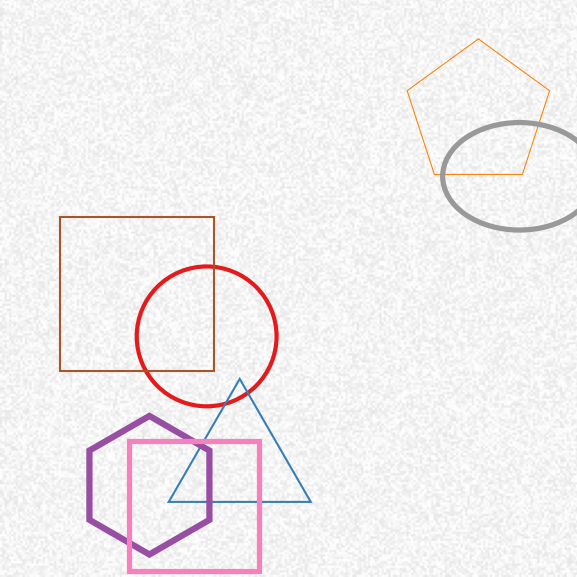[{"shape": "circle", "thickness": 2, "radius": 0.61, "center": [0.358, 0.417]}, {"shape": "triangle", "thickness": 1, "radius": 0.71, "center": [0.415, 0.201]}, {"shape": "hexagon", "thickness": 3, "radius": 0.6, "center": [0.259, 0.159]}, {"shape": "pentagon", "thickness": 0.5, "radius": 0.65, "center": [0.828, 0.802]}, {"shape": "square", "thickness": 1, "radius": 0.67, "center": [0.238, 0.49]}, {"shape": "square", "thickness": 2.5, "radius": 0.56, "center": [0.335, 0.123]}, {"shape": "oval", "thickness": 2.5, "radius": 0.66, "center": [0.899, 0.694]}]